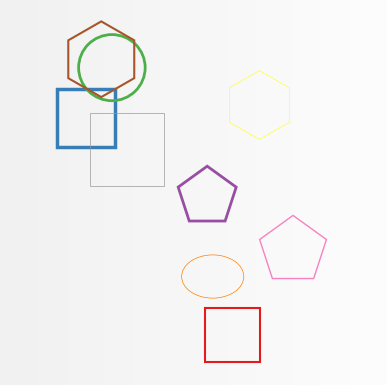[{"shape": "square", "thickness": 1.5, "radius": 0.35, "center": [0.599, 0.131]}, {"shape": "square", "thickness": 2.5, "radius": 0.38, "center": [0.222, 0.694]}, {"shape": "circle", "thickness": 2, "radius": 0.43, "center": [0.289, 0.824]}, {"shape": "pentagon", "thickness": 2, "radius": 0.39, "center": [0.535, 0.49]}, {"shape": "oval", "thickness": 0.5, "radius": 0.4, "center": [0.549, 0.282]}, {"shape": "hexagon", "thickness": 0.5, "radius": 0.45, "center": [0.669, 0.727]}, {"shape": "hexagon", "thickness": 1.5, "radius": 0.49, "center": [0.261, 0.846]}, {"shape": "pentagon", "thickness": 1, "radius": 0.45, "center": [0.756, 0.35]}, {"shape": "square", "thickness": 0.5, "radius": 0.48, "center": [0.327, 0.612]}]